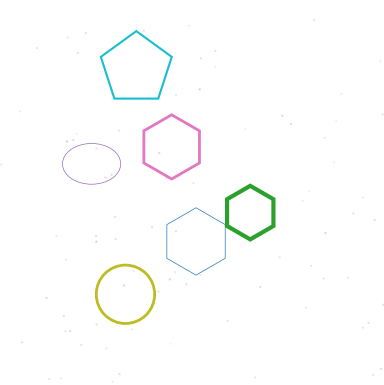[{"shape": "hexagon", "thickness": 0.5, "radius": 0.44, "center": [0.509, 0.373]}, {"shape": "hexagon", "thickness": 3, "radius": 0.35, "center": [0.65, 0.448]}, {"shape": "oval", "thickness": 0.5, "radius": 0.38, "center": [0.238, 0.574]}, {"shape": "hexagon", "thickness": 2, "radius": 0.42, "center": [0.446, 0.618]}, {"shape": "circle", "thickness": 2, "radius": 0.38, "center": [0.326, 0.236]}, {"shape": "pentagon", "thickness": 1.5, "radius": 0.48, "center": [0.354, 0.822]}]